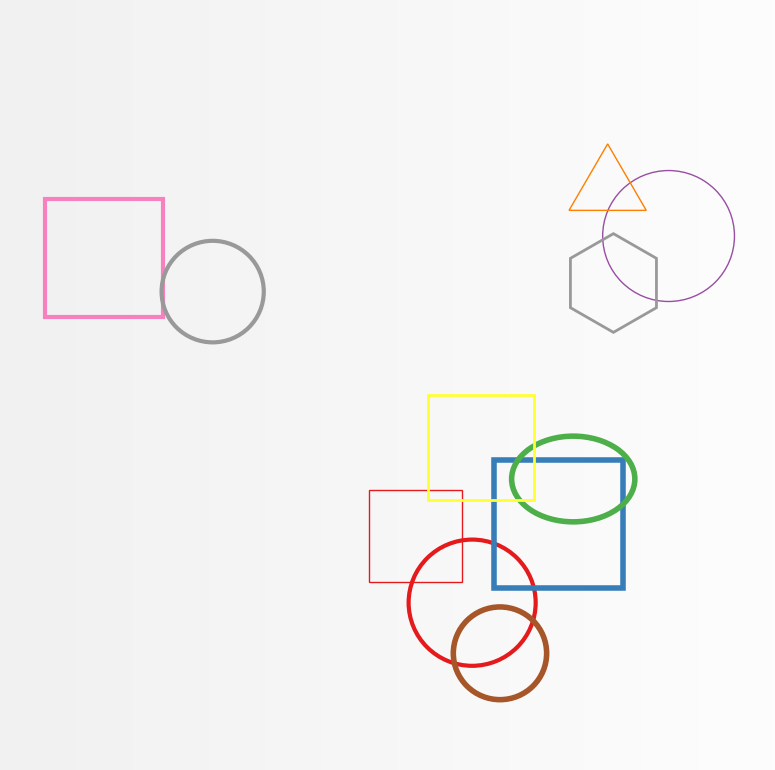[{"shape": "circle", "thickness": 1.5, "radius": 0.41, "center": [0.609, 0.217]}, {"shape": "square", "thickness": 0.5, "radius": 0.3, "center": [0.536, 0.304]}, {"shape": "square", "thickness": 2, "radius": 0.42, "center": [0.721, 0.32]}, {"shape": "oval", "thickness": 2, "radius": 0.4, "center": [0.74, 0.378]}, {"shape": "circle", "thickness": 0.5, "radius": 0.43, "center": [0.863, 0.693]}, {"shape": "triangle", "thickness": 0.5, "radius": 0.29, "center": [0.784, 0.756]}, {"shape": "square", "thickness": 1, "radius": 0.34, "center": [0.62, 0.419]}, {"shape": "circle", "thickness": 2, "radius": 0.3, "center": [0.645, 0.152]}, {"shape": "square", "thickness": 1.5, "radius": 0.38, "center": [0.134, 0.665]}, {"shape": "circle", "thickness": 1.5, "radius": 0.33, "center": [0.274, 0.621]}, {"shape": "hexagon", "thickness": 1, "radius": 0.32, "center": [0.792, 0.632]}]